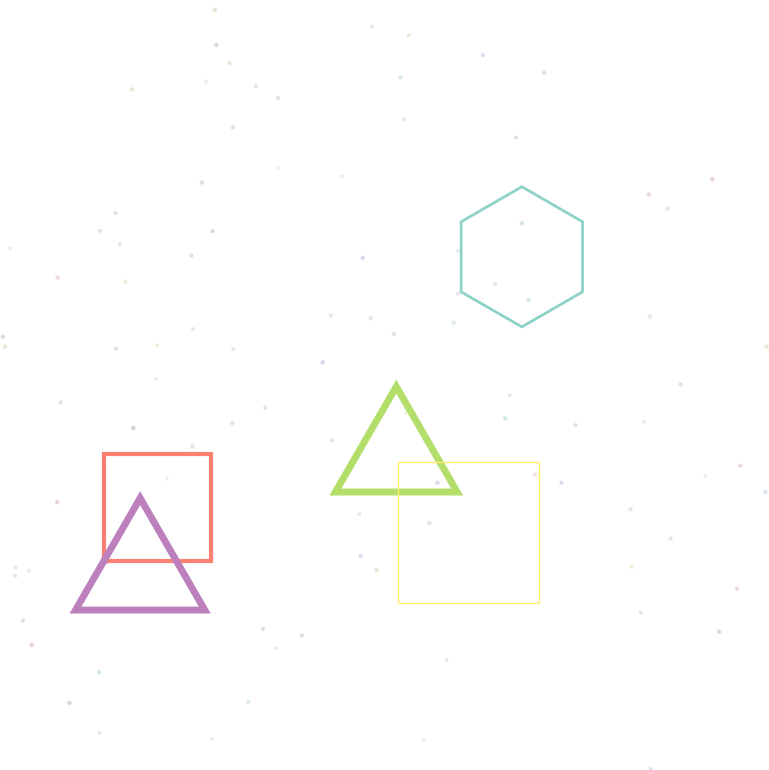[{"shape": "hexagon", "thickness": 1, "radius": 0.46, "center": [0.678, 0.666]}, {"shape": "square", "thickness": 1.5, "radius": 0.35, "center": [0.205, 0.341]}, {"shape": "triangle", "thickness": 2.5, "radius": 0.46, "center": [0.515, 0.407]}, {"shape": "triangle", "thickness": 2.5, "radius": 0.48, "center": [0.182, 0.256]}, {"shape": "square", "thickness": 0.5, "radius": 0.45, "center": [0.608, 0.308]}]